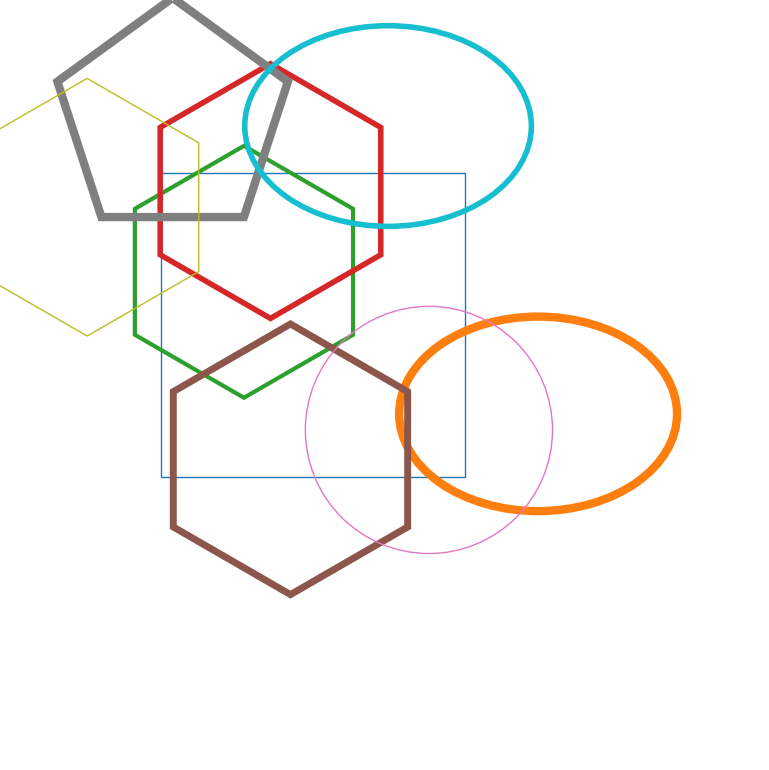[{"shape": "square", "thickness": 0.5, "radius": 0.99, "center": [0.406, 0.578]}, {"shape": "oval", "thickness": 3, "radius": 0.9, "center": [0.699, 0.463]}, {"shape": "hexagon", "thickness": 1.5, "radius": 0.82, "center": [0.317, 0.647]}, {"shape": "hexagon", "thickness": 2, "radius": 0.83, "center": [0.351, 0.752]}, {"shape": "hexagon", "thickness": 2.5, "radius": 0.88, "center": [0.377, 0.404]}, {"shape": "circle", "thickness": 0.5, "radius": 0.8, "center": [0.557, 0.442]}, {"shape": "pentagon", "thickness": 3, "radius": 0.79, "center": [0.224, 0.845]}, {"shape": "hexagon", "thickness": 0.5, "radius": 0.84, "center": [0.113, 0.731]}, {"shape": "oval", "thickness": 2, "radius": 0.93, "center": [0.504, 0.836]}]